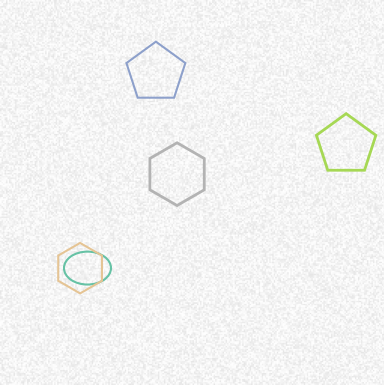[{"shape": "oval", "thickness": 1.5, "radius": 0.31, "center": [0.227, 0.304]}, {"shape": "pentagon", "thickness": 1.5, "radius": 0.4, "center": [0.405, 0.811]}, {"shape": "pentagon", "thickness": 2, "radius": 0.41, "center": [0.899, 0.624]}, {"shape": "hexagon", "thickness": 1.5, "radius": 0.33, "center": [0.208, 0.303]}, {"shape": "hexagon", "thickness": 2, "radius": 0.41, "center": [0.46, 0.548]}]